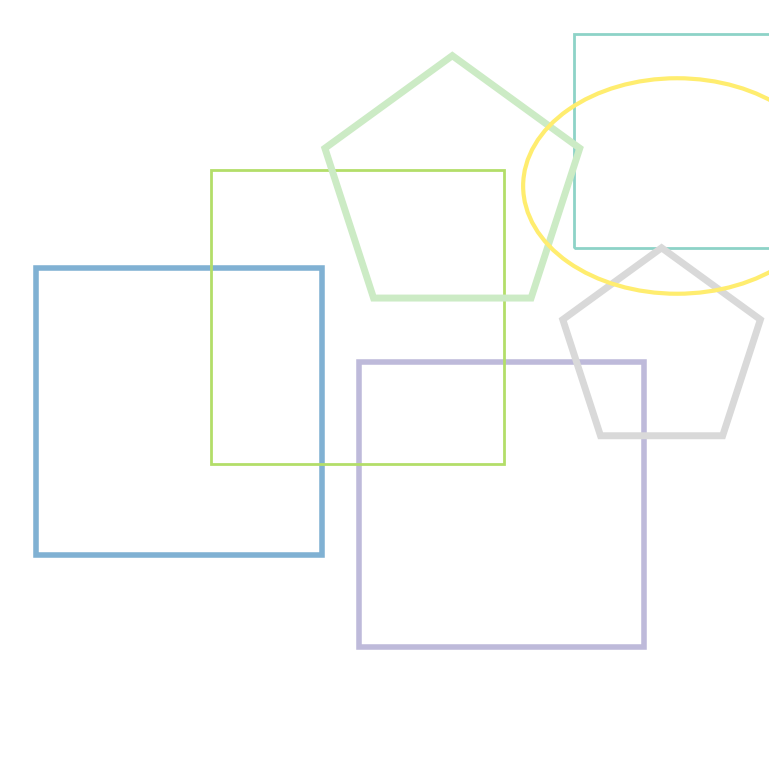[{"shape": "square", "thickness": 1, "radius": 0.69, "center": [0.884, 0.816]}, {"shape": "square", "thickness": 2, "radius": 0.92, "center": [0.651, 0.345]}, {"shape": "square", "thickness": 2, "radius": 0.93, "center": [0.232, 0.466]}, {"shape": "square", "thickness": 1, "radius": 0.95, "center": [0.464, 0.588]}, {"shape": "pentagon", "thickness": 2.5, "radius": 0.67, "center": [0.859, 0.543]}, {"shape": "pentagon", "thickness": 2.5, "radius": 0.87, "center": [0.587, 0.754]}, {"shape": "oval", "thickness": 1.5, "radius": 1.0, "center": [0.879, 0.758]}]